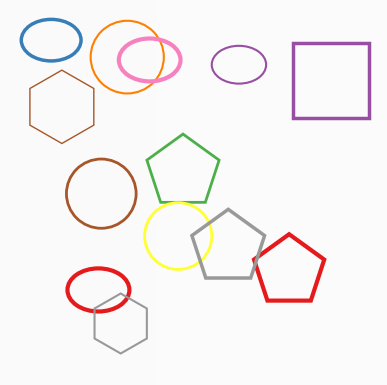[{"shape": "oval", "thickness": 3, "radius": 0.4, "center": [0.254, 0.247]}, {"shape": "pentagon", "thickness": 3, "radius": 0.48, "center": [0.746, 0.296]}, {"shape": "oval", "thickness": 2.5, "radius": 0.39, "center": [0.132, 0.896]}, {"shape": "pentagon", "thickness": 2, "radius": 0.49, "center": [0.472, 0.554]}, {"shape": "square", "thickness": 2.5, "radius": 0.49, "center": [0.854, 0.791]}, {"shape": "oval", "thickness": 1.5, "radius": 0.35, "center": [0.617, 0.832]}, {"shape": "circle", "thickness": 1.5, "radius": 0.47, "center": [0.328, 0.852]}, {"shape": "circle", "thickness": 2, "radius": 0.43, "center": [0.46, 0.387]}, {"shape": "circle", "thickness": 2, "radius": 0.45, "center": [0.261, 0.497]}, {"shape": "hexagon", "thickness": 1, "radius": 0.48, "center": [0.16, 0.723]}, {"shape": "oval", "thickness": 3, "radius": 0.4, "center": [0.386, 0.844]}, {"shape": "hexagon", "thickness": 1.5, "radius": 0.39, "center": [0.311, 0.16]}, {"shape": "pentagon", "thickness": 2.5, "radius": 0.49, "center": [0.589, 0.358]}]